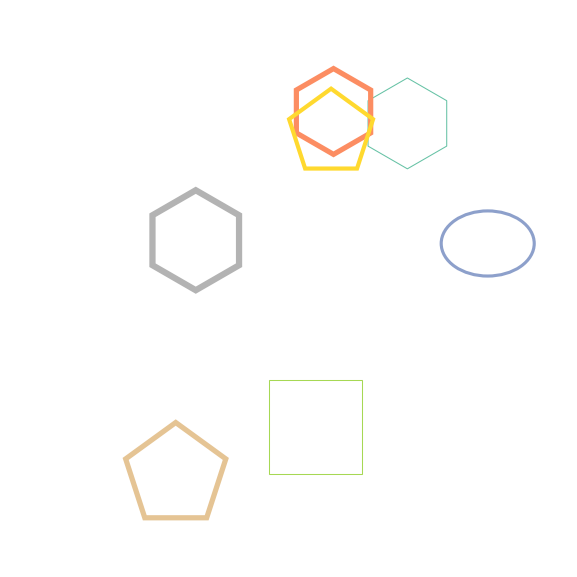[{"shape": "hexagon", "thickness": 0.5, "radius": 0.39, "center": [0.705, 0.785]}, {"shape": "hexagon", "thickness": 2.5, "radius": 0.37, "center": [0.578, 0.806]}, {"shape": "oval", "thickness": 1.5, "radius": 0.4, "center": [0.845, 0.578]}, {"shape": "square", "thickness": 0.5, "radius": 0.4, "center": [0.546, 0.26]}, {"shape": "pentagon", "thickness": 2, "radius": 0.38, "center": [0.573, 0.769]}, {"shape": "pentagon", "thickness": 2.5, "radius": 0.46, "center": [0.304, 0.176]}, {"shape": "hexagon", "thickness": 3, "radius": 0.43, "center": [0.339, 0.583]}]